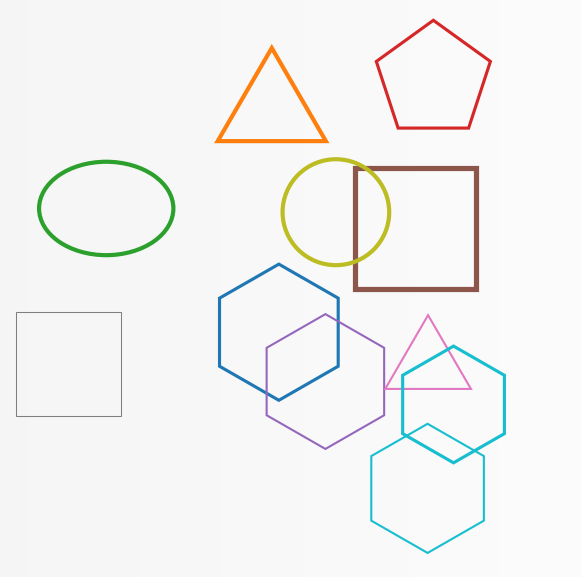[{"shape": "hexagon", "thickness": 1.5, "radius": 0.59, "center": [0.48, 0.424]}, {"shape": "triangle", "thickness": 2, "radius": 0.54, "center": [0.468, 0.809]}, {"shape": "oval", "thickness": 2, "radius": 0.58, "center": [0.183, 0.638]}, {"shape": "pentagon", "thickness": 1.5, "radius": 0.52, "center": [0.746, 0.861]}, {"shape": "hexagon", "thickness": 1, "radius": 0.58, "center": [0.56, 0.338]}, {"shape": "square", "thickness": 2.5, "radius": 0.52, "center": [0.715, 0.603]}, {"shape": "triangle", "thickness": 1, "radius": 0.43, "center": [0.736, 0.368]}, {"shape": "square", "thickness": 0.5, "radius": 0.45, "center": [0.118, 0.369]}, {"shape": "circle", "thickness": 2, "radius": 0.46, "center": [0.578, 0.632]}, {"shape": "hexagon", "thickness": 1.5, "radius": 0.51, "center": [0.78, 0.299]}, {"shape": "hexagon", "thickness": 1, "radius": 0.56, "center": [0.736, 0.153]}]